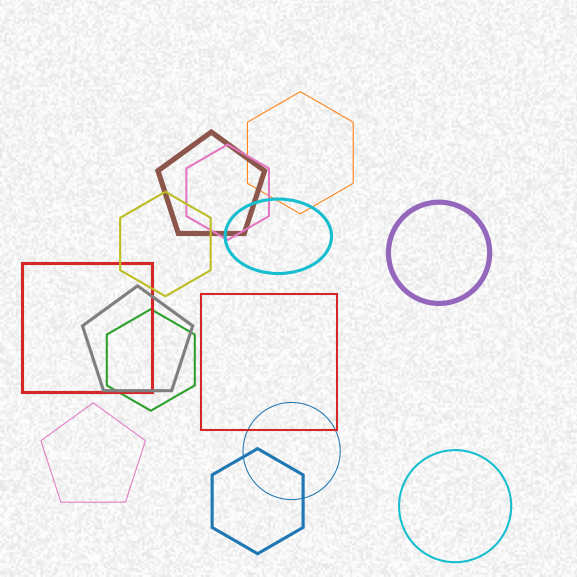[{"shape": "circle", "thickness": 0.5, "radius": 0.42, "center": [0.505, 0.218]}, {"shape": "hexagon", "thickness": 1.5, "radius": 0.45, "center": [0.446, 0.131]}, {"shape": "hexagon", "thickness": 0.5, "radius": 0.53, "center": [0.52, 0.735]}, {"shape": "hexagon", "thickness": 1, "radius": 0.44, "center": [0.261, 0.376]}, {"shape": "square", "thickness": 1, "radius": 0.59, "center": [0.466, 0.372]}, {"shape": "square", "thickness": 1.5, "radius": 0.56, "center": [0.151, 0.432]}, {"shape": "circle", "thickness": 2.5, "radius": 0.44, "center": [0.76, 0.561]}, {"shape": "pentagon", "thickness": 2.5, "radius": 0.49, "center": [0.366, 0.673]}, {"shape": "hexagon", "thickness": 1, "radius": 0.41, "center": [0.394, 0.666]}, {"shape": "pentagon", "thickness": 0.5, "radius": 0.48, "center": [0.161, 0.207]}, {"shape": "pentagon", "thickness": 1.5, "radius": 0.5, "center": [0.238, 0.404]}, {"shape": "hexagon", "thickness": 1, "radius": 0.45, "center": [0.286, 0.577]}, {"shape": "oval", "thickness": 1.5, "radius": 0.46, "center": [0.482, 0.59]}, {"shape": "circle", "thickness": 1, "radius": 0.49, "center": [0.788, 0.123]}]